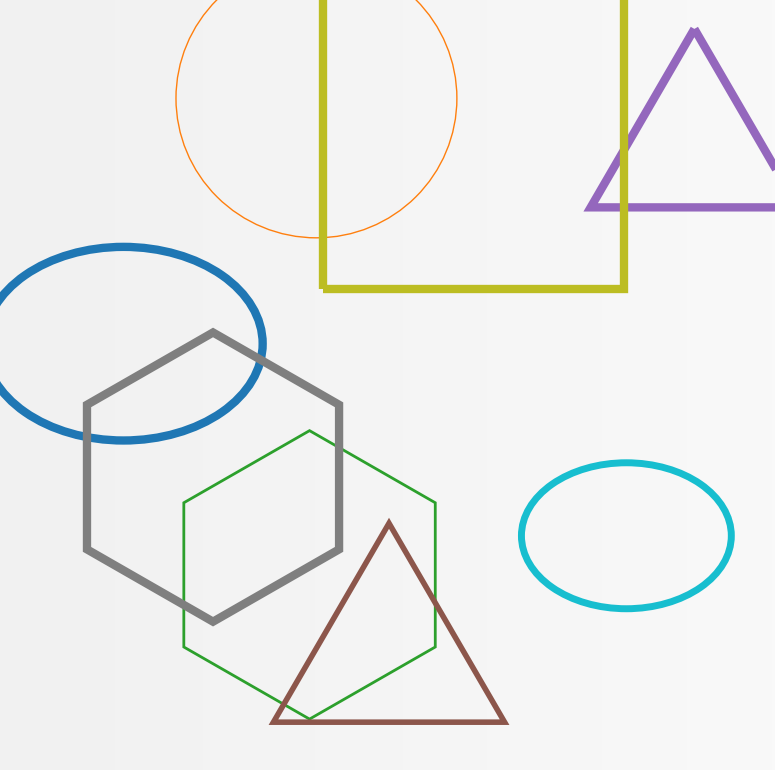[{"shape": "oval", "thickness": 3, "radius": 0.9, "center": [0.159, 0.554]}, {"shape": "circle", "thickness": 0.5, "radius": 0.91, "center": [0.408, 0.872]}, {"shape": "hexagon", "thickness": 1, "radius": 0.94, "center": [0.399, 0.253]}, {"shape": "triangle", "thickness": 3, "radius": 0.77, "center": [0.896, 0.808]}, {"shape": "triangle", "thickness": 2, "radius": 0.86, "center": [0.502, 0.148]}, {"shape": "hexagon", "thickness": 3, "radius": 0.94, "center": [0.275, 0.38]}, {"shape": "square", "thickness": 3, "radius": 0.97, "center": [0.611, 0.819]}, {"shape": "oval", "thickness": 2.5, "radius": 0.68, "center": [0.808, 0.304]}]